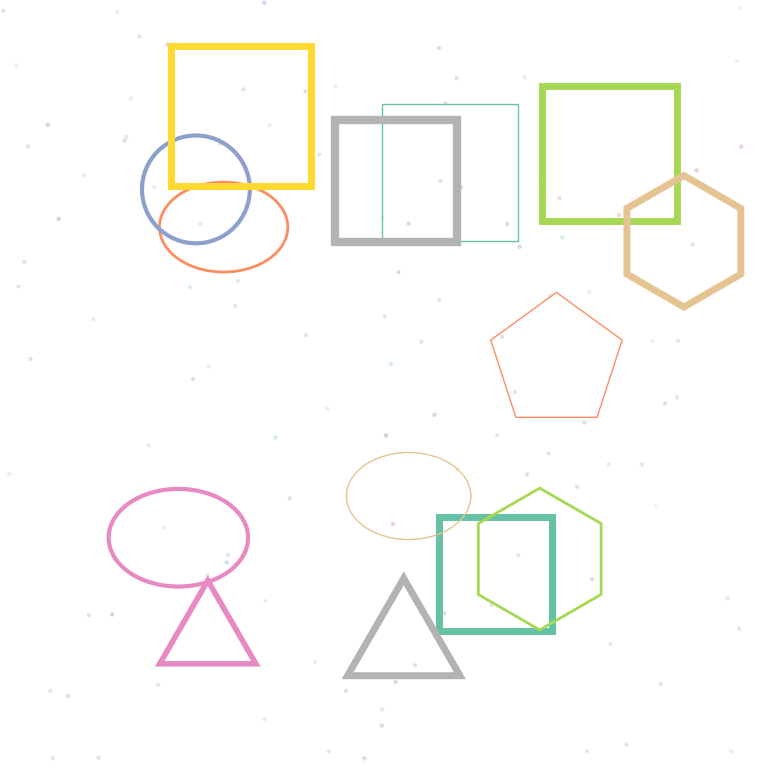[{"shape": "square", "thickness": 2.5, "radius": 0.37, "center": [0.643, 0.255]}, {"shape": "square", "thickness": 0.5, "radius": 0.44, "center": [0.584, 0.776]}, {"shape": "pentagon", "thickness": 0.5, "radius": 0.45, "center": [0.723, 0.531]}, {"shape": "oval", "thickness": 1, "radius": 0.42, "center": [0.29, 0.705]}, {"shape": "circle", "thickness": 1.5, "radius": 0.35, "center": [0.254, 0.754]}, {"shape": "triangle", "thickness": 2, "radius": 0.36, "center": [0.27, 0.174]}, {"shape": "oval", "thickness": 1.5, "radius": 0.45, "center": [0.232, 0.302]}, {"shape": "hexagon", "thickness": 1, "radius": 0.46, "center": [0.701, 0.274]}, {"shape": "square", "thickness": 2.5, "radius": 0.44, "center": [0.791, 0.801]}, {"shape": "square", "thickness": 2.5, "radius": 0.45, "center": [0.314, 0.85]}, {"shape": "hexagon", "thickness": 2.5, "radius": 0.43, "center": [0.888, 0.687]}, {"shape": "oval", "thickness": 0.5, "radius": 0.4, "center": [0.531, 0.356]}, {"shape": "triangle", "thickness": 2.5, "radius": 0.42, "center": [0.524, 0.165]}, {"shape": "square", "thickness": 3, "radius": 0.4, "center": [0.514, 0.765]}]